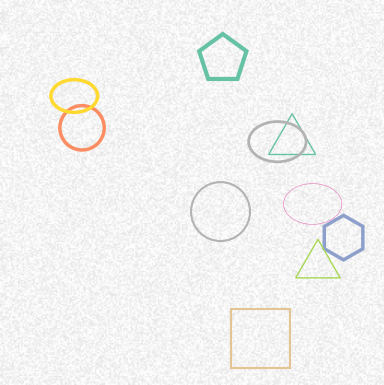[{"shape": "triangle", "thickness": 1, "radius": 0.35, "center": [0.759, 0.634]}, {"shape": "pentagon", "thickness": 3, "radius": 0.32, "center": [0.579, 0.847]}, {"shape": "circle", "thickness": 2.5, "radius": 0.29, "center": [0.213, 0.668]}, {"shape": "hexagon", "thickness": 2.5, "radius": 0.29, "center": [0.892, 0.383]}, {"shape": "oval", "thickness": 0.5, "radius": 0.38, "center": [0.812, 0.47]}, {"shape": "triangle", "thickness": 1, "radius": 0.33, "center": [0.826, 0.312]}, {"shape": "oval", "thickness": 2.5, "radius": 0.3, "center": [0.193, 0.751]}, {"shape": "square", "thickness": 1.5, "radius": 0.38, "center": [0.677, 0.121]}, {"shape": "circle", "thickness": 1.5, "radius": 0.38, "center": [0.573, 0.45]}, {"shape": "oval", "thickness": 2, "radius": 0.37, "center": [0.72, 0.632]}]